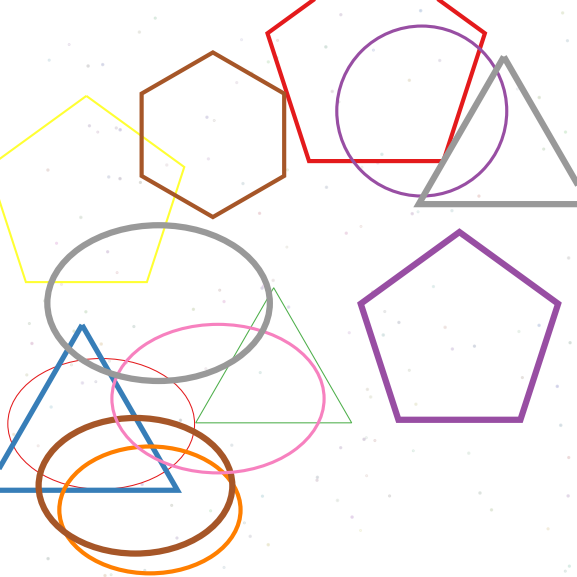[{"shape": "pentagon", "thickness": 2, "radius": 0.99, "center": [0.651, 0.88]}, {"shape": "oval", "thickness": 0.5, "radius": 0.81, "center": [0.175, 0.265]}, {"shape": "triangle", "thickness": 2.5, "radius": 0.95, "center": [0.142, 0.246]}, {"shape": "triangle", "thickness": 0.5, "radius": 0.78, "center": [0.474, 0.345]}, {"shape": "pentagon", "thickness": 3, "radius": 0.9, "center": [0.796, 0.418]}, {"shape": "circle", "thickness": 1.5, "radius": 0.74, "center": [0.73, 0.807]}, {"shape": "oval", "thickness": 2, "radius": 0.78, "center": [0.26, 0.116]}, {"shape": "pentagon", "thickness": 1, "radius": 0.89, "center": [0.15, 0.655]}, {"shape": "hexagon", "thickness": 2, "radius": 0.71, "center": [0.369, 0.766]}, {"shape": "oval", "thickness": 3, "radius": 0.84, "center": [0.235, 0.158]}, {"shape": "oval", "thickness": 1.5, "radius": 0.92, "center": [0.377, 0.309]}, {"shape": "oval", "thickness": 3, "radius": 0.96, "center": [0.275, 0.474]}, {"shape": "triangle", "thickness": 3, "radius": 0.85, "center": [0.872, 0.731]}]